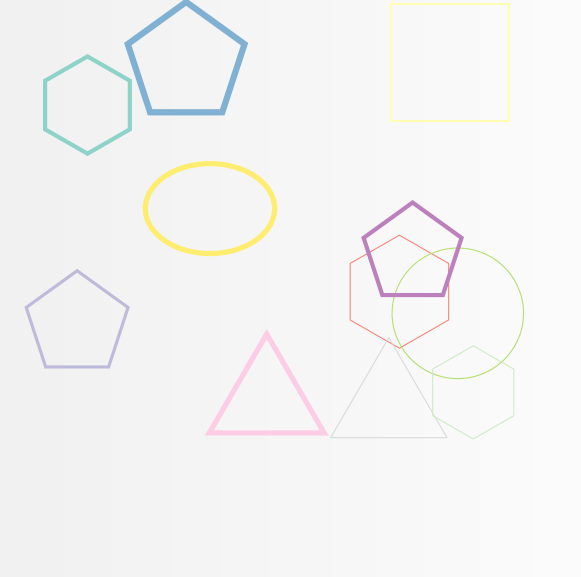[{"shape": "hexagon", "thickness": 2, "radius": 0.42, "center": [0.15, 0.817]}, {"shape": "square", "thickness": 1, "radius": 0.51, "center": [0.775, 0.891]}, {"shape": "pentagon", "thickness": 1.5, "radius": 0.46, "center": [0.133, 0.438]}, {"shape": "hexagon", "thickness": 0.5, "radius": 0.49, "center": [0.687, 0.494]}, {"shape": "pentagon", "thickness": 3, "radius": 0.53, "center": [0.32, 0.89]}, {"shape": "circle", "thickness": 0.5, "radius": 0.57, "center": [0.788, 0.457]}, {"shape": "triangle", "thickness": 2.5, "radius": 0.57, "center": [0.459, 0.307]}, {"shape": "triangle", "thickness": 0.5, "radius": 0.58, "center": [0.669, 0.299]}, {"shape": "pentagon", "thickness": 2, "radius": 0.44, "center": [0.71, 0.56]}, {"shape": "hexagon", "thickness": 0.5, "radius": 0.4, "center": [0.814, 0.32]}, {"shape": "oval", "thickness": 2.5, "radius": 0.56, "center": [0.361, 0.638]}]